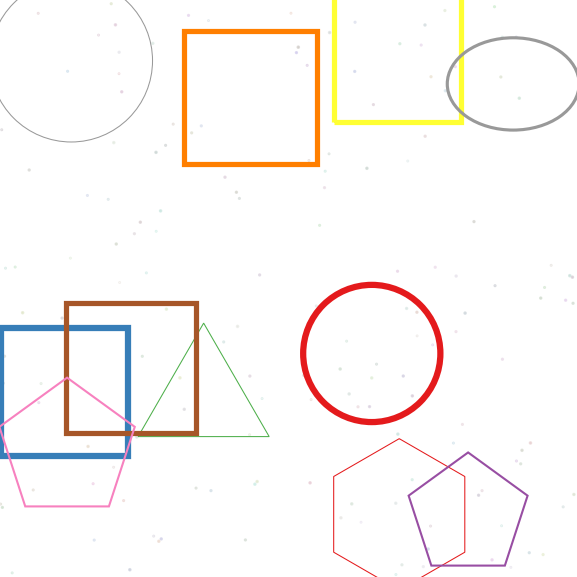[{"shape": "hexagon", "thickness": 0.5, "radius": 0.66, "center": [0.691, 0.108]}, {"shape": "circle", "thickness": 3, "radius": 0.59, "center": [0.644, 0.387]}, {"shape": "square", "thickness": 3, "radius": 0.55, "center": [0.111, 0.32]}, {"shape": "triangle", "thickness": 0.5, "radius": 0.66, "center": [0.353, 0.309]}, {"shape": "pentagon", "thickness": 1, "radius": 0.54, "center": [0.811, 0.107]}, {"shape": "square", "thickness": 2.5, "radius": 0.57, "center": [0.433, 0.83]}, {"shape": "square", "thickness": 2.5, "radius": 0.55, "center": [0.689, 0.897]}, {"shape": "square", "thickness": 2.5, "radius": 0.56, "center": [0.227, 0.362]}, {"shape": "pentagon", "thickness": 1, "radius": 0.62, "center": [0.116, 0.222]}, {"shape": "oval", "thickness": 1.5, "radius": 0.57, "center": [0.889, 0.854]}, {"shape": "circle", "thickness": 0.5, "radius": 0.7, "center": [0.123, 0.894]}]